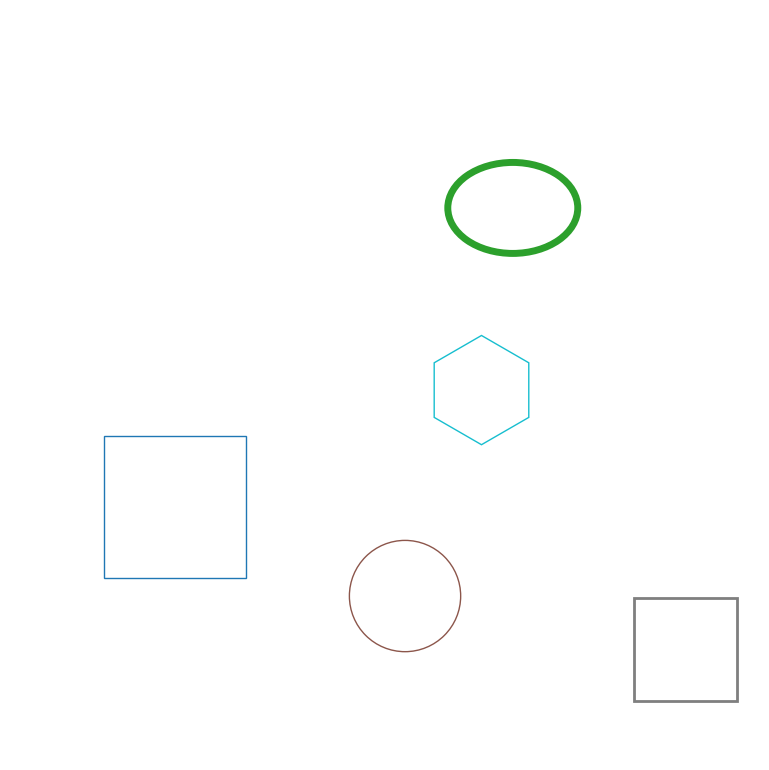[{"shape": "square", "thickness": 0.5, "radius": 0.46, "center": [0.227, 0.342]}, {"shape": "oval", "thickness": 2.5, "radius": 0.42, "center": [0.666, 0.73]}, {"shape": "circle", "thickness": 0.5, "radius": 0.36, "center": [0.526, 0.226]}, {"shape": "square", "thickness": 1, "radius": 0.34, "center": [0.89, 0.156]}, {"shape": "hexagon", "thickness": 0.5, "radius": 0.35, "center": [0.625, 0.493]}]